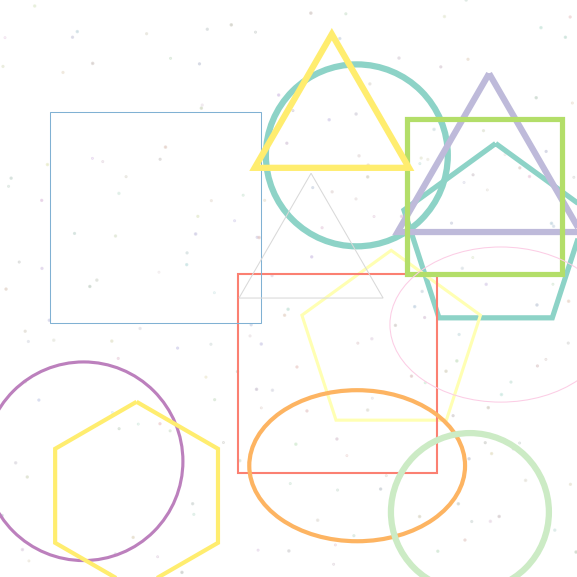[{"shape": "circle", "thickness": 3, "radius": 0.79, "center": [0.618, 0.73]}, {"shape": "pentagon", "thickness": 2.5, "radius": 0.83, "center": [0.858, 0.584]}, {"shape": "pentagon", "thickness": 1.5, "radius": 0.81, "center": [0.677, 0.403]}, {"shape": "triangle", "thickness": 3, "radius": 0.91, "center": [0.847, 0.689]}, {"shape": "square", "thickness": 1, "radius": 0.86, "center": [0.585, 0.352]}, {"shape": "square", "thickness": 0.5, "radius": 0.91, "center": [0.269, 0.622]}, {"shape": "oval", "thickness": 2, "radius": 0.93, "center": [0.618, 0.193]}, {"shape": "square", "thickness": 2.5, "radius": 0.67, "center": [0.839, 0.66]}, {"shape": "oval", "thickness": 0.5, "radius": 0.96, "center": [0.867, 0.437]}, {"shape": "triangle", "thickness": 0.5, "radius": 0.72, "center": [0.539, 0.555]}, {"shape": "circle", "thickness": 1.5, "radius": 0.86, "center": [0.145, 0.2]}, {"shape": "circle", "thickness": 3, "radius": 0.68, "center": [0.814, 0.112]}, {"shape": "hexagon", "thickness": 2, "radius": 0.81, "center": [0.236, 0.141]}, {"shape": "triangle", "thickness": 3, "radius": 0.77, "center": [0.575, 0.786]}]